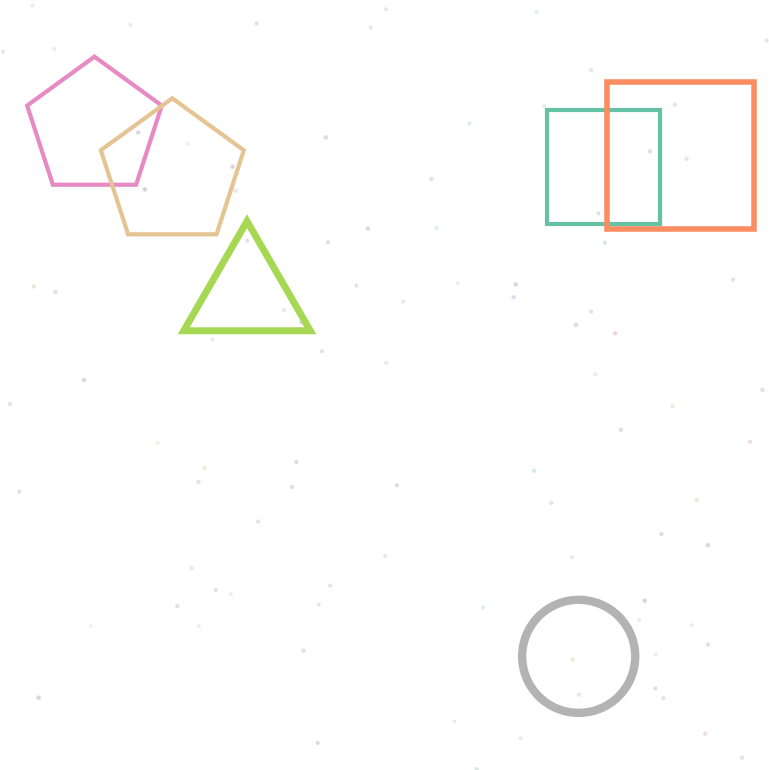[{"shape": "square", "thickness": 1.5, "radius": 0.37, "center": [0.784, 0.783]}, {"shape": "square", "thickness": 2, "radius": 0.48, "center": [0.884, 0.798]}, {"shape": "pentagon", "thickness": 1.5, "radius": 0.46, "center": [0.123, 0.834]}, {"shape": "triangle", "thickness": 2.5, "radius": 0.47, "center": [0.321, 0.618]}, {"shape": "pentagon", "thickness": 1.5, "radius": 0.49, "center": [0.224, 0.775]}, {"shape": "circle", "thickness": 3, "radius": 0.37, "center": [0.752, 0.148]}]